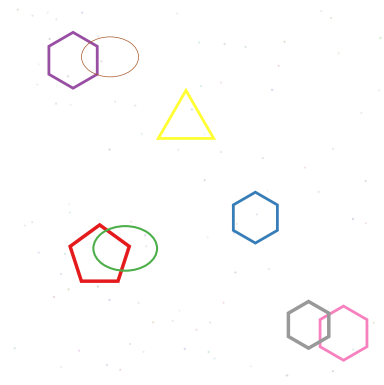[{"shape": "pentagon", "thickness": 2.5, "radius": 0.4, "center": [0.259, 0.335]}, {"shape": "hexagon", "thickness": 2, "radius": 0.33, "center": [0.663, 0.435]}, {"shape": "oval", "thickness": 1.5, "radius": 0.41, "center": [0.325, 0.355]}, {"shape": "hexagon", "thickness": 2, "radius": 0.36, "center": [0.19, 0.843]}, {"shape": "triangle", "thickness": 2, "radius": 0.42, "center": [0.483, 0.682]}, {"shape": "oval", "thickness": 0.5, "radius": 0.37, "center": [0.286, 0.852]}, {"shape": "hexagon", "thickness": 2, "radius": 0.35, "center": [0.892, 0.135]}, {"shape": "hexagon", "thickness": 2.5, "radius": 0.3, "center": [0.802, 0.156]}]